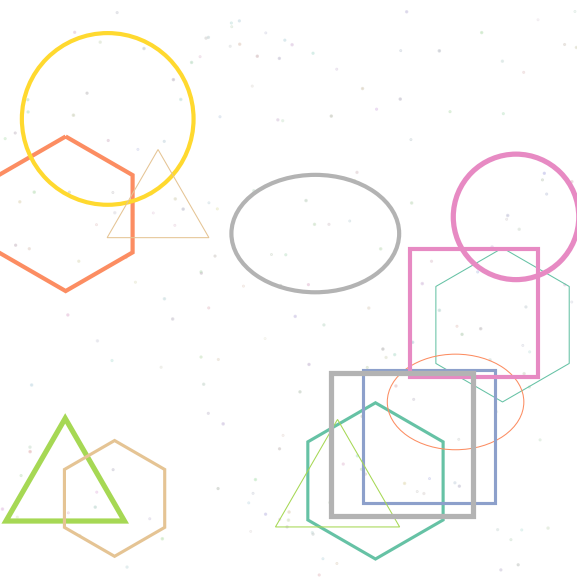[{"shape": "hexagon", "thickness": 0.5, "radius": 0.67, "center": [0.87, 0.436]}, {"shape": "hexagon", "thickness": 1.5, "radius": 0.68, "center": [0.65, 0.166]}, {"shape": "hexagon", "thickness": 2, "radius": 0.67, "center": [0.114, 0.629]}, {"shape": "oval", "thickness": 0.5, "radius": 0.59, "center": [0.789, 0.303]}, {"shape": "square", "thickness": 1.5, "radius": 0.57, "center": [0.742, 0.243]}, {"shape": "square", "thickness": 2, "radius": 0.55, "center": [0.821, 0.457]}, {"shape": "circle", "thickness": 2.5, "radius": 0.54, "center": [0.894, 0.624]}, {"shape": "triangle", "thickness": 2.5, "radius": 0.59, "center": [0.113, 0.156]}, {"shape": "triangle", "thickness": 0.5, "radius": 0.62, "center": [0.584, 0.149]}, {"shape": "circle", "thickness": 2, "radius": 0.74, "center": [0.187, 0.793]}, {"shape": "hexagon", "thickness": 1.5, "radius": 0.5, "center": [0.198, 0.136]}, {"shape": "triangle", "thickness": 0.5, "radius": 0.51, "center": [0.274, 0.638]}, {"shape": "oval", "thickness": 2, "radius": 0.73, "center": [0.546, 0.595]}, {"shape": "square", "thickness": 2.5, "radius": 0.62, "center": [0.696, 0.23]}]